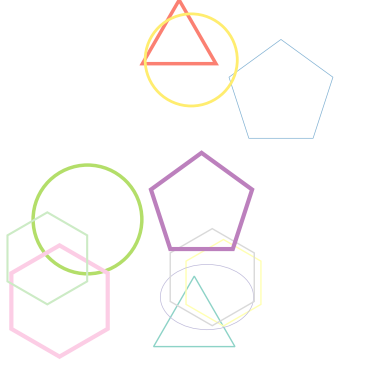[{"shape": "triangle", "thickness": 1, "radius": 0.61, "center": [0.505, 0.161]}, {"shape": "hexagon", "thickness": 1, "radius": 0.56, "center": [0.58, 0.266]}, {"shape": "oval", "thickness": 0.5, "radius": 0.61, "center": [0.538, 0.228]}, {"shape": "triangle", "thickness": 2.5, "radius": 0.55, "center": [0.465, 0.89]}, {"shape": "pentagon", "thickness": 0.5, "radius": 0.71, "center": [0.73, 0.756]}, {"shape": "circle", "thickness": 2.5, "radius": 0.71, "center": [0.227, 0.43]}, {"shape": "hexagon", "thickness": 3, "radius": 0.72, "center": [0.155, 0.218]}, {"shape": "hexagon", "thickness": 1, "radius": 0.63, "center": [0.551, 0.28]}, {"shape": "pentagon", "thickness": 3, "radius": 0.69, "center": [0.523, 0.465]}, {"shape": "hexagon", "thickness": 1.5, "radius": 0.6, "center": [0.123, 0.329]}, {"shape": "circle", "thickness": 2, "radius": 0.6, "center": [0.497, 0.844]}]